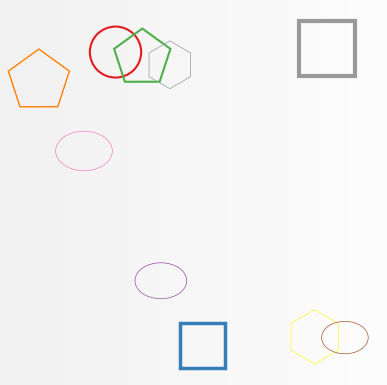[{"shape": "circle", "thickness": 1.5, "radius": 0.33, "center": [0.298, 0.865]}, {"shape": "square", "thickness": 2.5, "radius": 0.29, "center": [0.522, 0.102]}, {"shape": "pentagon", "thickness": 1.5, "radius": 0.38, "center": [0.367, 0.849]}, {"shape": "oval", "thickness": 0.5, "radius": 0.33, "center": [0.415, 0.271]}, {"shape": "pentagon", "thickness": 1, "radius": 0.41, "center": [0.1, 0.79]}, {"shape": "hexagon", "thickness": 0.5, "radius": 0.35, "center": [0.812, 0.125]}, {"shape": "oval", "thickness": 0.5, "radius": 0.3, "center": [0.89, 0.123]}, {"shape": "oval", "thickness": 0.5, "radius": 0.37, "center": [0.217, 0.608]}, {"shape": "square", "thickness": 3, "radius": 0.36, "center": [0.844, 0.873]}, {"shape": "hexagon", "thickness": 0.5, "radius": 0.31, "center": [0.438, 0.832]}]